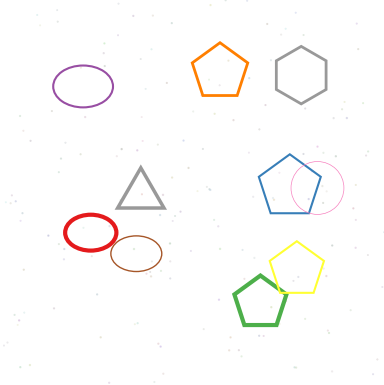[{"shape": "oval", "thickness": 3, "radius": 0.33, "center": [0.236, 0.396]}, {"shape": "pentagon", "thickness": 1.5, "radius": 0.42, "center": [0.753, 0.515]}, {"shape": "pentagon", "thickness": 3, "radius": 0.36, "center": [0.676, 0.213]}, {"shape": "oval", "thickness": 1.5, "radius": 0.39, "center": [0.216, 0.775]}, {"shape": "pentagon", "thickness": 2, "radius": 0.38, "center": [0.571, 0.813]}, {"shape": "pentagon", "thickness": 1.5, "radius": 0.37, "center": [0.771, 0.299]}, {"shape": "oval", "thickness": 1, "radius": 0.33, "center": [0.354, 0.341]}, {"shape": "circle", "thickness": 0.5, "radius": 0.34, "center": [0.825, 0.512]}, {"shape": "triangle", "thickness": 2.5, "radius": 0.35, "center": [0.366, 0.494]}, {"shape": "hexagon", "thickness": 2, "radius": 0.37, "center": [0.782, 0.805]}]